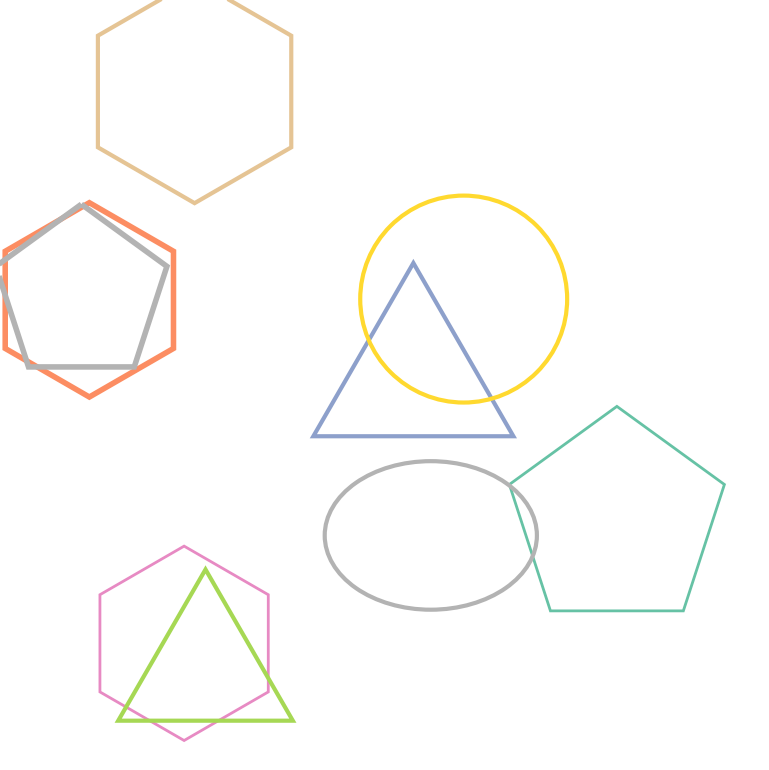[{"shape": "pentagon", "thickness": 1, "radius": 0.73, "center": [0.801, 0.325]}, {"shape": "hexagon", "thickness": 2, "radius": 0.63, "center": [0.116, 0.611]}, {"shape": "triangle", "thickness": 1.5, "radius": 0.75, "center": [0.537, 0.508]}, {"shape": "hexagon", "thickness": 1, "radius": 0.63, "center": [0.239, 0.165]}, {"shape": "triangle", "thickness": 1.5, "radius": 0.65, "center": [0.267, 0.129]}, {"shape": "circle", "thickness": 1.5, "radius": 0.67, "center": [0.602, 0.612]}, {"shape": "hexagon", "thickness": 1.5, "radius": 0.72, "center": [0.253, 0.881]}, {"shape": "oval", "thickness": 1.5, "radius": 0.69, "center": [0.559, 0.305]}, {"shape": "pentagon", "thickness": 2, "radius": 0.58, "center": [0.106, 0.618]}]